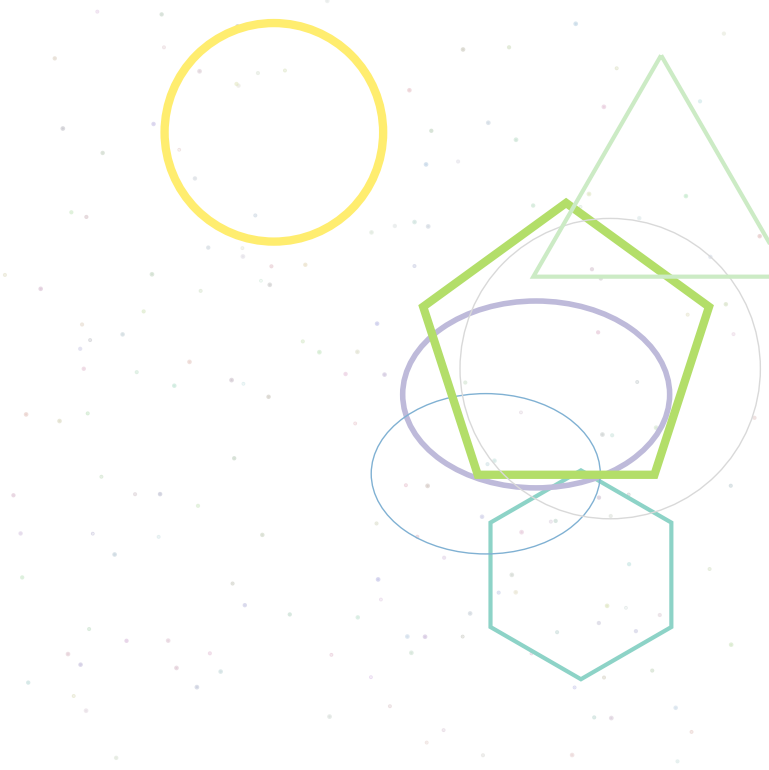[{"shape": "hexagon", "thickness": 1.5, "radius": 0.68, "center": [0.754, 0.253]}, {"shape": "oval", "thickness": 2, "radius": 0.87, "center": [0.696, 0.488]}, {"shape": "oval", "thickness": 0.5, "radius": 0.74, "center": [0.631, 0.385]}, {"shape": "pentagon", "thickness": 3, "radius": 0.98, "center": [0.735, 0.541]}, {"shape": "circle", "thickness": 0.5, "radius": 0.98, "center": [0.792, 0.521]}, {"shape": "triangle", "thickness": 1.5, "radius": 0.96, "center": [0.859, 0.737]}, {"shape": "circle", "thickness": 3, "radius": 0.71, "center": [0.356, 0.828]}]